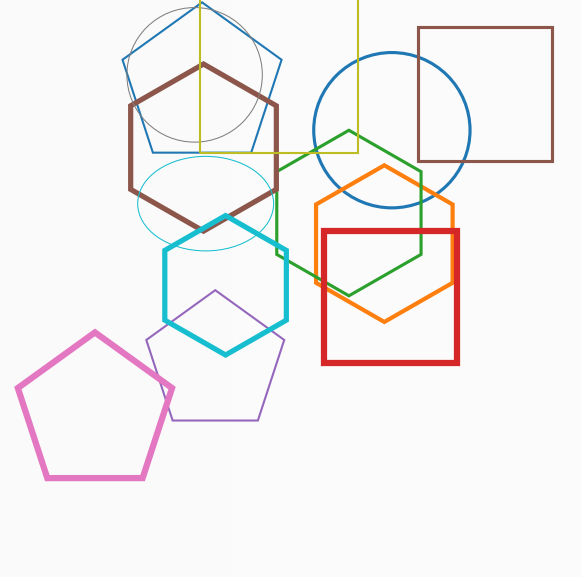[{"shape": "circle", "thickness": 1.5, "radius": 0.67, "center": [0.674, 0.774]}, {"shape": "pentagon", "thickness": 1, "radius": 0.72, "center": [0.348, 0.851]}, {"shape": "hexagon", "thickness": 2, "radius": 0.68, "center": [0.661, 0.577]}, {"shape": "hexagon", "thickness": 1.5, "radius": 0.72, "center": [0.6, 0.63]}, {"shape": "square", "thickness": 3, "radius": 0.57, "center": [0.672, 0.484]}, {"shape": "pentagon", "thickness": 1, "radius": 0.62, "center": [0.37, 0.372]}, {"shape": "hexagon", "thickness": 2.5, "radius": 0.72, "center": [0.35, 0.744]}, {"shape": "square", "thickness": 1.5, "radius": 0.58, "center": [0.835, 0.837]}, {"shape": "pentagon", "thickness": 3, "radius": 0.7, "center": [0.163, 0.284]}, {"shape": "circle", "thickness": 0.5, "radius": 0.58, "center": [0.335, 0.87]}, {"shape": "square", "thickness": 1, "radius": 0.68, "center": [0.48, 0.871]}, {"shape": "hexagon", "thickness": 2.5, "radius": 0.6, "center": [0.388, 0.505]}, {"shape": "oval", "thickness": 0.5, "radius": 0.58, "center": [0.354, 0.647]}]